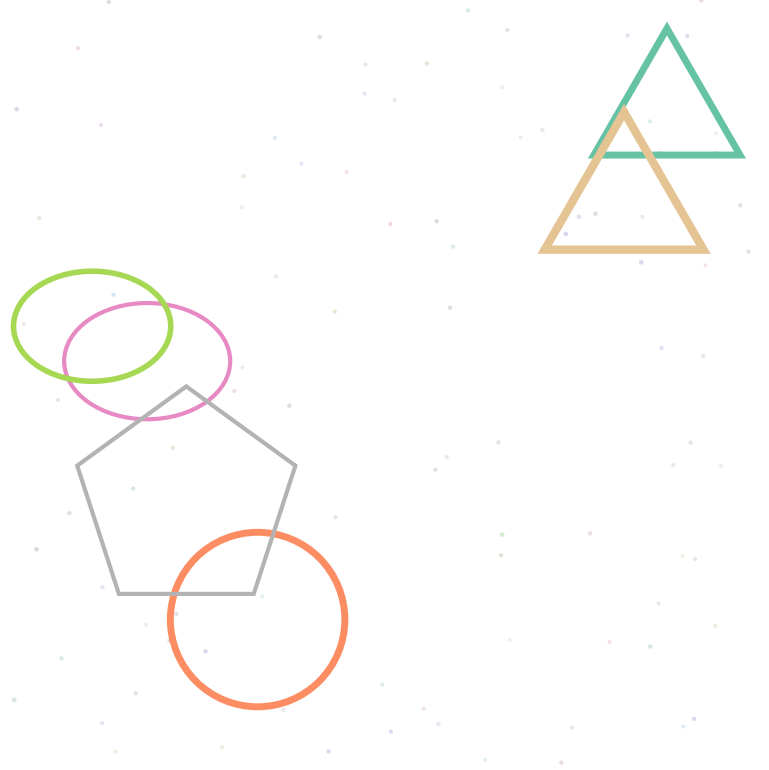[{"shape": "triangle", "thickness": 2.5, "radius": 0.55, "center": [0.866, 0.853]}, {"shape": "circle", "thickness": 2.5, "radius": 0.57, "center": [0.335, 0.195]}, {"shape": "oval", "thickness": 1.5, "radius": 0.54, "center": [0.191, 0.531]}, {"shape": "oval", "thickness": 2, "radius": 0.51, "center": [0.12, 0.576]}, {"shape": "triangle", "thickness": 3, "radius": 0.6, "center": [0.811, 0.735]}, {"shape": "pentagon", "thickness": 1.5, "radius": 0.74, "center": [0.242, 0.349]}]